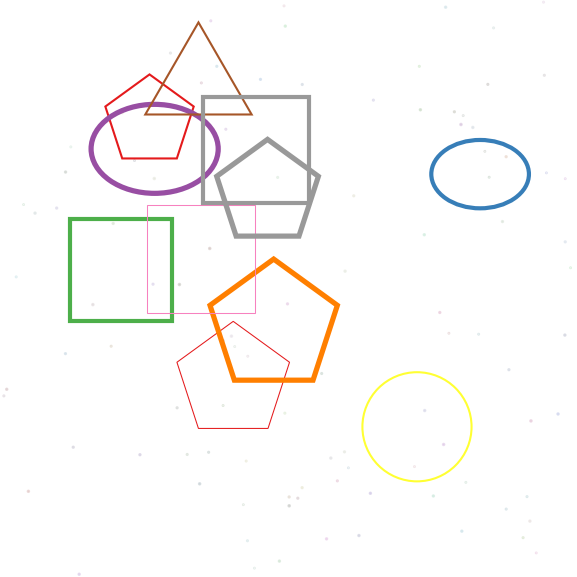[{"shape": "pentagon", "thickness": 1, "radius": 0.4, "center": [0.259, 0.79]}, {"shape": "pentagon", "thickness": 0.5, "radius": 0.51, "center": [0.404, 0.34]}, {"shape": "oval", "thickness": 2, "radius": 0.42, "center": [0.831, 0.698]}, {"shape": "square", "thickness": 2, "radius": 0.44, "center": [0.209, 0.532]}, {"shape": "oval", "thickness": 2.5, "radius": 0.55, "center": [0.268, 0.741]}, {"shape": "pentagon", "thickness": 2.5, "radius": 0.58, "center": [0.474, 0.435]}, {"shape": "circle", "thickness": 1, "radius": 0.47, "center": [0.722, 0.26]}, {"shape": "triangle", "thickness": 1, "radius": 0.53, "center": [0.344, 0.854]}, {"shape": "square", "thickness": 0.5, "radius": 0.47, "center": [0.349, 0.551]}, {"shape": "pentagon", "thickness": 2.5, "radius": 0.46, "center": [0.463, 0.665]}, {"shape": "square", "thickness": 2, "radius": 0.46, "center": [0.443, 0.739]}]